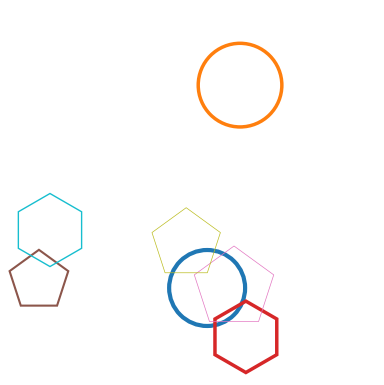[{"shape": "circle", "thickness": 3, "radius": 0.49, "center": [0.538, 0.252]}, {"shape": "circle", "thickness": 2.5, "radius": 0.54, "center": [0.623, 0.779]}, {"shape": "hexagon", "thickness": 2.5, "radius": 0.46, "center": [0.639, 0.125]}, {"shape": "pentagon", "thickness": 1.5, "radius": 0.4, "center": [0.101, 0.271]}, {"shape": "pentagon", "thickness": 0.5, "radius": 0.54, "center": [0.608, 0.253]}, {"shape": "pentagon", "thickness": 0.5, "radius": 0.47, "center": [0.484, 0.367]}, {"shape": "hexagon", "thickness": 1, "radius": 0.47, "center": [0.13, 0.403]}]